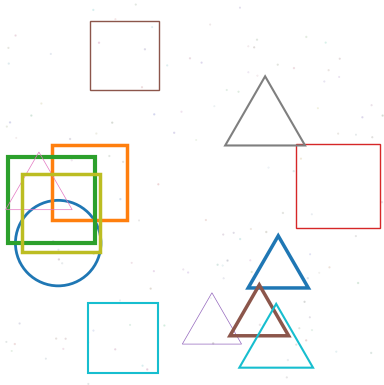[{"shape": "circle", "thickness": 2, "radius": 0.56, "center": [0.151, 0.369]}, {"shape": "triangle", "thickness": 2.5, "radius": 0.45, "center": [0.723, 0.297]}, {"shape": "square", "thickness": 2.5, "radius": 0.49, "center": [0.234, 0.525]}, {"shape": "square", "thickness": 3, "radius": 0.56, "center": [0.133, 0.481]}, {"shape": "square", "thickness": 1, "radius": 0.55, "center": [0.878, 0.517]}, {"shape": "triangle", "thickness": 0.5, "radius": 0.44, "center": [0.55, 0.151]}, {"shape": "triangle", "thickness": 2.5, "radius": 0.44, "center": [0.674, 0.172]}, {"shape": "square", "thickness": 1, "radius": 0.45, "center": [0.324, 0.856]}, {"shape": "triangle", "thickness": 0.5, "radius": 0.5, "center": [0.101, 0.505]}, {"shape": "triangle", "thickness": 1.5, "radius": 0.6, "center": [0.689, 0.682]}, {"shape": "square", "thickness": 2.5, "radius": 0.51, "center": [0.158, 0.446]}, {"shape": "square", "thickness": 1.5, "radius": 0.45, "center": [0.32, 0.121]}, {"shape": "triangle", "thickness": 1.5, "radius": 0.55, "center": [0.717, 0.1]}]